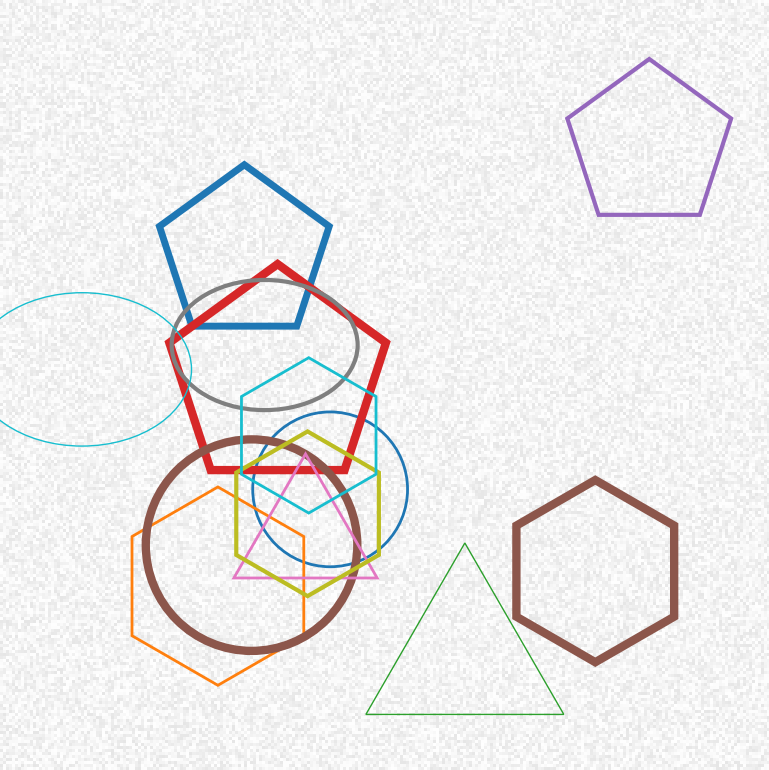[{"shape": "pentagon", "thickness": 2.5, "radius": 0.58, "center": [0.317, 0.67]}, {"shape": "circle", "thickness": 1, "radius": 0.5, "center": [0.429, 0.364]}, {"shape": "hexagon", "thickness": 1, "radius": 0.64, "center": [0.283, 0.239]}, {"shape": "triangle", "thickness": 0.5, "radius": 0.74, "center": [0.604, 0.146]}, {"shape": "pentagon", "thickness": 3, "radius": 0.74, "center": [0.361, 0.509]}, {"shape": "pentagon", "thickness": 1.5, "radius": 0.56, "center": [0.843, 0.811]}, {"shape": "hexagon", "thickness": 3, "radius": 0.59, "center": [0.773, 0.258]}, {"shape": "circle", "thickness": 3, "radius": 0.69, "center": [0.327, 0.292]}, {"shape": "triangle", "thickness": 1, "radius": 0.54, "center": [0.397, 0.303]}, {"shape": "oval", "thickness": 1.5, "radius": 0.6, "center": [0.344, 0.552]}, {"shape": "hexagon", "thickness": 1.5, "radius": 0.53, "center": [0.399, 0.333]}, {"shape": "hexagon", "thickness": 1, "radius": 0.5, "center": [0.401, 0.435]}, {"shape": "oval", "thickness": 0.5, "radius": 0.71, "center": [0.106, 0.52]}]